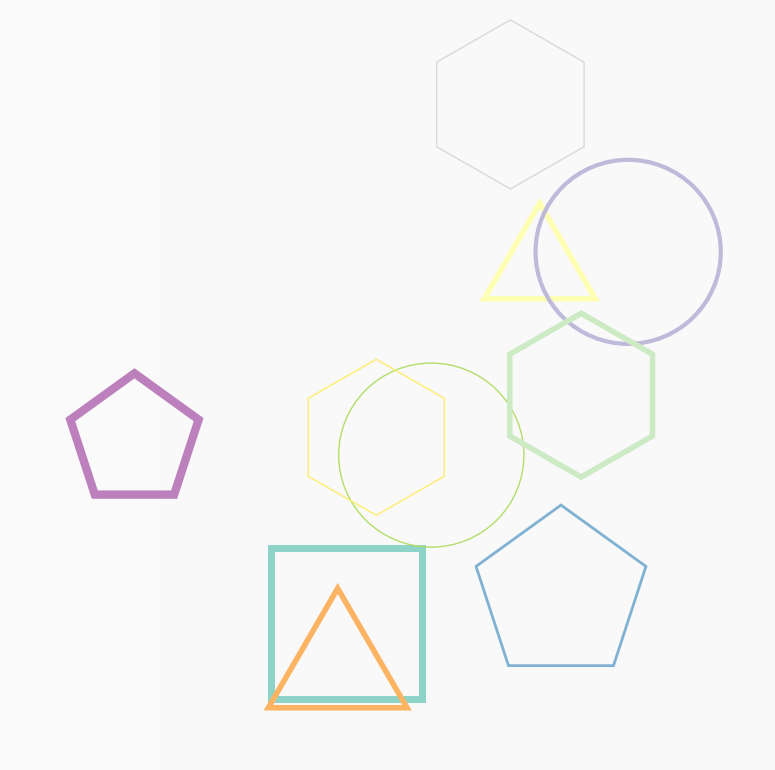[{"shape": "square", "thickness": 2.5, "radius": 0.49, "center": [0.447, 0.19]}, {"shape": "triangle", "thickness": 2, "radius": 0.41, "center": [0.696, 0.653]}, {"shape": "circle", "thickness": 1.5, "radius": 0.6, "center": [0.81, 0.673]}, {"shape": "pentagon", "thickness": 1, "radius": 0.58, "center": [0.724, 0.229]}, {"shape": "triangle", "thickness": 2, "radius": 0.52, "center": [0.436, 0.133]}, {"shape": "circle", "thickness": 0.5, "radius": 0.6, "center": [0.557, 0.409]}, {"shape": "hexagon", "thickness": 0.5, "radius": 0.55, "center": [0.659, 0.864]}, {"shape": "pentagon", "thickness": 3, "radius": 0.44, "center": [0.173, 0.428]}, {"shape": "hexagon", "thickness": 2, "radius": 0.53, "center": [0.75, 0.487]}, {"shape": "hexagon", "thickness": 0.5, "radius": 0.51, "center": [0.486, 0.432]}]